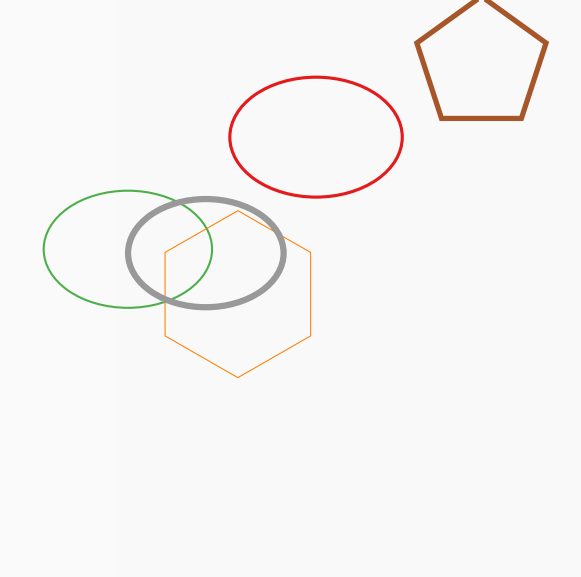[{"shape": "oval", "thickness": 1.5, "radius": 0.74, "center": [0.544, 0.762]}, {"shape": "oval", "thickness": 1, "radius": 0.72, "center": [0.22, 0.568]}, {"shape": "hexagon", "thickness": 0.5, "radius": 0.72, "center": [0.409, 0.49]}, {"shape": "pentagon", "thickness": 2.5, "radius": 0.58, "center": [0.828, 0.889]}, {"shape": "oval", "thickness": 3, "radius": 0.67, "center": [0.354, 0.561]}]